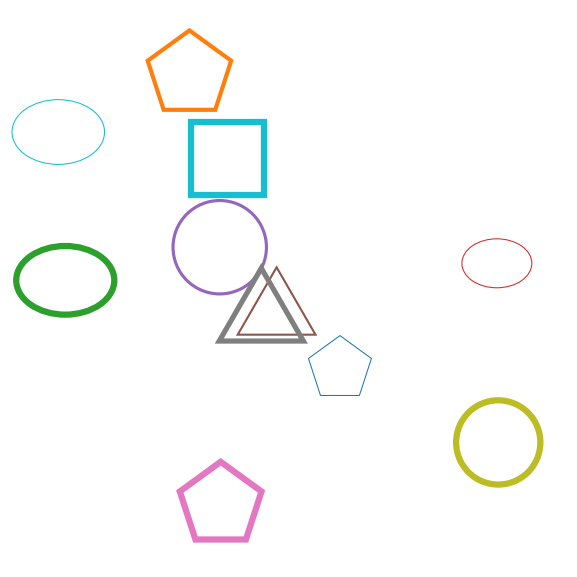[{"shape": "pentagon", "thickness": 0.5, "radius": 0.29, "center": [0.589, 0.361]}, {"shape": "pentagon", "thickness": 2, "radius": 0.38, "center": [0.328, 0.87]}, {"shape": "oval", "thickness": 3, "radius": 0.42, "center": [0.113, 0.514]}, {"shape": "oval", "thickness": 0.5, "radius": 0.3, "center": [0.86, 0.543]}, {"shape": "circle", "thickness": 1.5, "radius": 0.4, "center": [0.38, 0.571]}, {"shape": "triangle", "thickness": 1, "radius": 0.39, "center": [0.479, 0.458]}, {"shape": "pentagon", "thickness": 3, "radius": 0.37, "center": [0.382, 0.125]}, {"shape": "triangle", "thickness": 2.5, "radius": 0.42, "center": [0.452, 0.451]}, {"shape": "circle", "thickness": 3, "radius": 0.36, "center": [0.863, 0.233]}, {"shape": "square", "thickness": 3, "radius": 0.32, "center": [0.394, 0.725]}, {"shape": "oval", "thickness": 0.5, "radius": 0.4, "center": [0.101, 0.771]}]